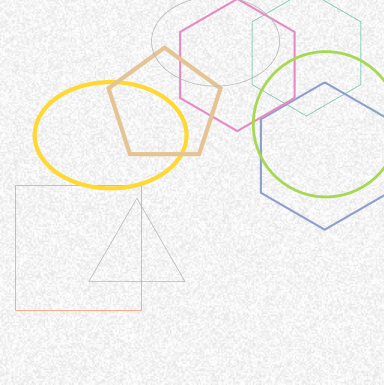[{"shape": "hexagon", "thickness": 0.5, "radius": 0.82, "center": [0.796, 0.862]}, {"shape": "square", "thickness": 0.5, "radius": 0.82, "center": [0.202, 0.357]}, {"shape": "hexagon", "thickness": 1.5, "radius": 0.96, "center": [0.843, 0.595]}, {"shape": "hexagon", "thickness": 1.5, "radius": 0.86, "center": [0.617, 0.831]}, {"shape": "circle", "thickness": 2, "radius": 0.94, "center": [0.847, 0.677]}, {"shape": "oval", "thickness": 3, "radius": 0.99, "center": [0.287, 0.649]}, {"shape": "pentagon", "thickness": 3, "radius": 0.76, "center": [0.427, 0.723]}, {"shape": "triangle", "thickness": 0.5, "radius": 0.72, "center": [0.356, 0.341]}, {"shape": "oval", "thickness": 0.5, "radius": 0.83, "center": [0.56, 0.893]}]